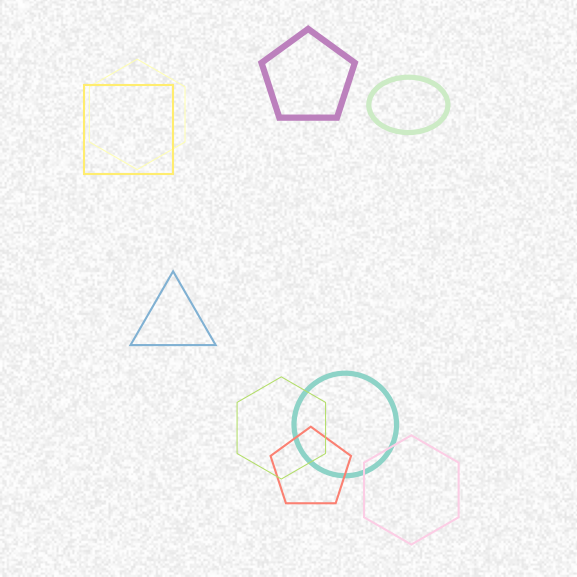[{"shape": "circle", "thickness": 2.5, "radius": 0.44, "center": [0.598, 0.264]}, {"shape": "hexagon", "thickness": 0.5, "radius": 0.48, "center": [0.238, 0.801]}, {"shape": "pentagon", "thickness": 1, "radius": 0.37, "center": [0.538, 0.187]}, {"shape": "triangle", "thickness": 1, "radius": 0.43, "center": [0.3, 0.444]}, {"shape": "hexagon", "thickness": 0.5, "radius": 0.44, "center": [0.487, 0.258]}, {"shape": "hexagon", "thickness": 1, "radius": 0.47, "center": [0.712, 0.151]}, {"shape": "pentagon", "thickness": 3, "radius": 0.42, "center": [0.534, 0.864]}, {"shape": "oval", "thickness": 2.5, "radius": 0.34, "center": [0.707, 0.818]}, {"shape": "square", "thickness": 1, "radius": 0.39, "center": [0.223, 0.775]}]